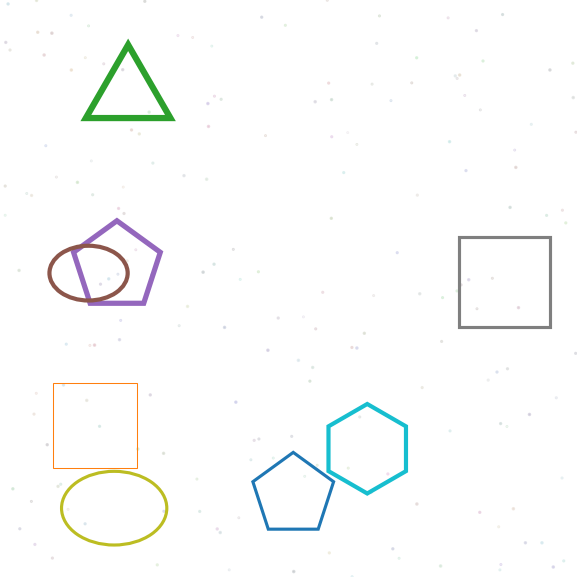[{"shape": "pentagon", "thickness": 1.5, "radius": 0.37, "center": [0.508, 0.142]}, {"shape": "square", "thickness": 0.5, "radius": 0.37, "center": [0.165, 0.263]}, {"shape": "triangle", "thickness": 3, "radius": 0.42, "center": [0.222, 0.837]}, {"shape": "pentagon", "thickness": 2.5, "radius": 0.39, "center": [0.202, 0.538]}, {"shape": "oval", "thickness": 2, "radius": 0.34, "center": [0.153, 0.526]}, {"shape": "square", "thickness": 1.5, "radius": 0.39, "center": [0.874, 0.511]}, {"shape": "oval", "thickness": 1.5, "radius": 0.46, "center": [0.198, 0.119]}, {"shape": "hexagon", "thickness": 2, "radius": 0.39, "center": [0.636, 0.222]}]